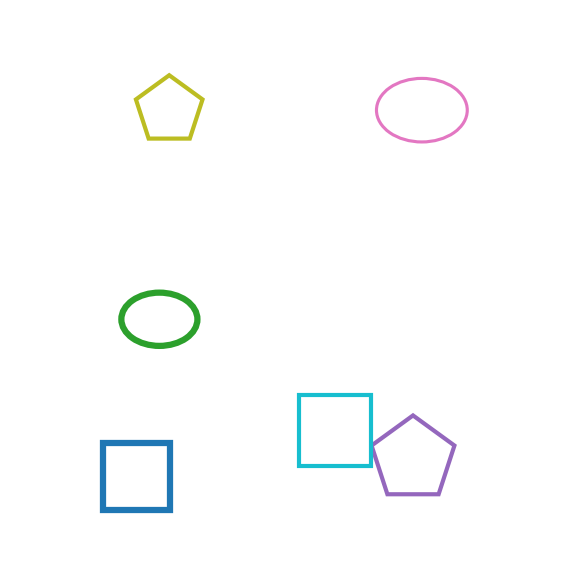[{"shape": "square", "thickness": 3, "radius": 0.29, "center": [0.236, 0.173]}, {"shape": "oval", "thickness": 3, "radius": 0.33, "center": [0.276, 0.446]}, {"shape": "pentagon", "thickness": 2, "radius": 0.38, "center": [0.715, 0.204]}, {"shape": "oval", "thickness": 1.5, "radius": 0.39, "center": [0.731, 0.808]}, {"shape": "pentagon", "thickness": 2, "radius": 0.3, "center": [0.293, 0.808]}, {"shape": "square", "thickness": 2, "radius": 0.31, "center": [0.58, 0.254]}]